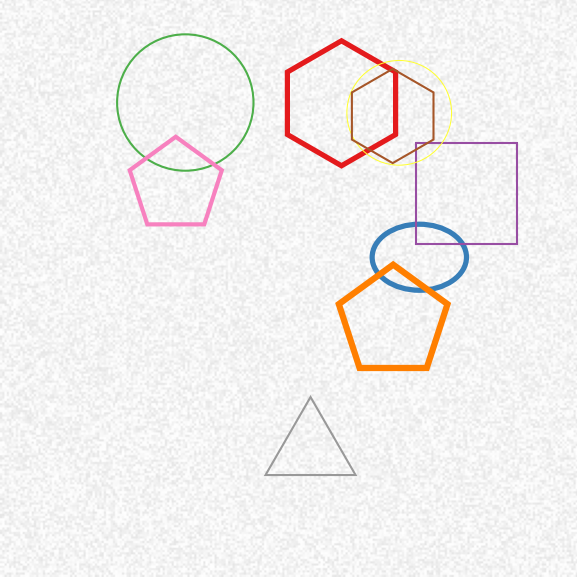[{"shape": "hexagon", "thickness": 2.5, "radius": 0.54, "center": [0.591, 0.82]}, {"shape": "oval", "thickness": 2.5, "radius": 0.41, "center": [0.726, 0.554]}, {"shape": "circle", "thickness": 1, "radius": 0.59, "center": [0.321, 0.822]}, {"shape": "square", "thickness": 1, "radius": 0.44, "center": [0.808, 0.664]}, {"shape": "pentagon", "thickness": 3, "radius": 0.49, "center": [0.681, 0.442]}, {"shape": "circle", "thickness": 0.5, "radius": 0.45, "center": [0.691, 0.804]}, {"shape": "hexagon", "thickness": 1, "radius": 0.41, "center": [0.68, 0.798]}, {"shape": "pentagon", "thickness": 2, "radius": 0.42, "center": [0.304, 0.678]}, {"shape": "triangle", "thickness": 1, "radius": 0.45, "center": [0.538, 0.222]}]